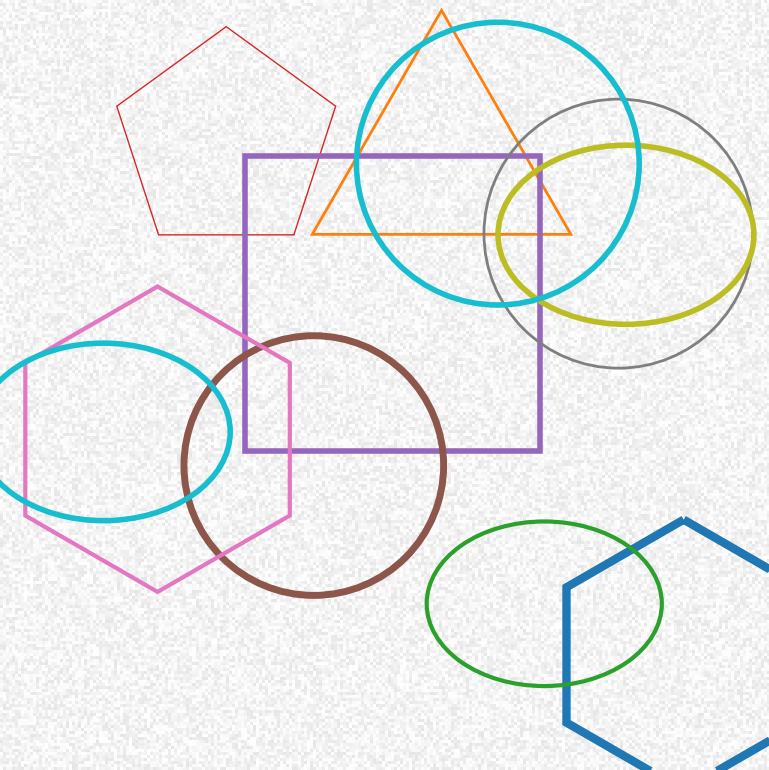[{"shape": "hexagon", "thickness": 3, "radius": 0.88, "center": [0.888, 0.149]}, {"shape": "triangle", "thickness": 1, "radius": 0.97, "center": [0.573, 0.793]}, {"shape": "oval", "thickness": 1.5, "radius": 0.76, "center": [0.707, 0.216]}, {"shape": "pentagon", "thickness": 0.5, "radius": 0.75, "center": [0.294, 0.816]}, {"shape": "square", "thickness": 2, "radius": 0.96, "center": [0.51, 0.606]}, {"shape": "circle", "thickness": 2.5, "radius": 0.84, "center": [0.408, 0.395]}, {"shape": "hexagon", "thickness": 1.5, "radius": 0.99, "center": [0.205, 0.43]}, {"shape": "circle", "thickness": 1, "radius": 0.87, "center": [0.803, 0.697]}, {"shape": "oval", "thickness": 2, "radius": 0.83, "center": [0.813, 0.695]}, {"shape": "circle", "thickness": 2, "radius": 0.92, "center": [0.647, 0.788]}, {"shape": "oval", "thickness": 2, "radius": 0.82, "center": [0.134, 0.439]}]